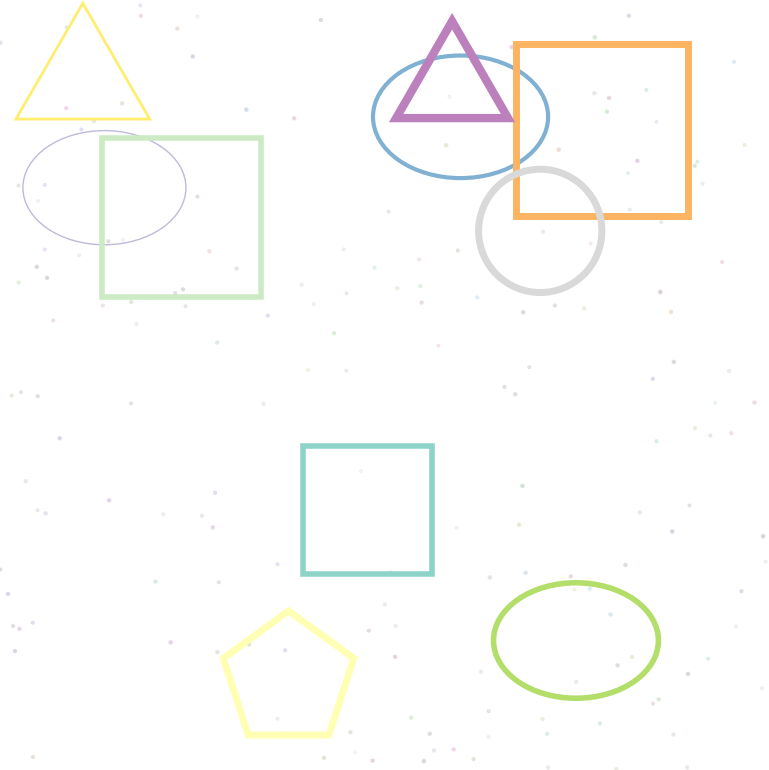[{"shape": "square", "thickness": 2, "radius": 0.42, "center": [0.477, 0.337]}, {"shape": "pentagon", "thickness": 2.5, "radius": 0.45, "center": [0.375, 0.117]}, {"shape": "oval", "thickness": 0.5, "radius": 0.53, "center": [0.136, 0.756]}, {"shape": "oval", "thickness": 1.5, "radius": 0.57, "center": [0.598, 0.848]}, {"shape": "square", "thickness": 2.5, "radius": 0.56, "center": [0.782, 0.831]}, {"shape": "oval", "thickness": 2, "radius": 0.54, "center": [0.748, 0.168]}, {"shape": "circle", "thickness": 2.5, "radius": 0.4, "center": [0.702, 0.7]}, {"shape": "triangle", "thickness": 3, "radius": 0.42, "center": [0.587, 0.889]}, {"shape": "square", "thickness": 2, "radius": 0.52, "center": [0.236, 0.718]}, {"shape": "triangle", "thickness": 1, "radius": 0.5, "center": [0.108, 0.896]}]